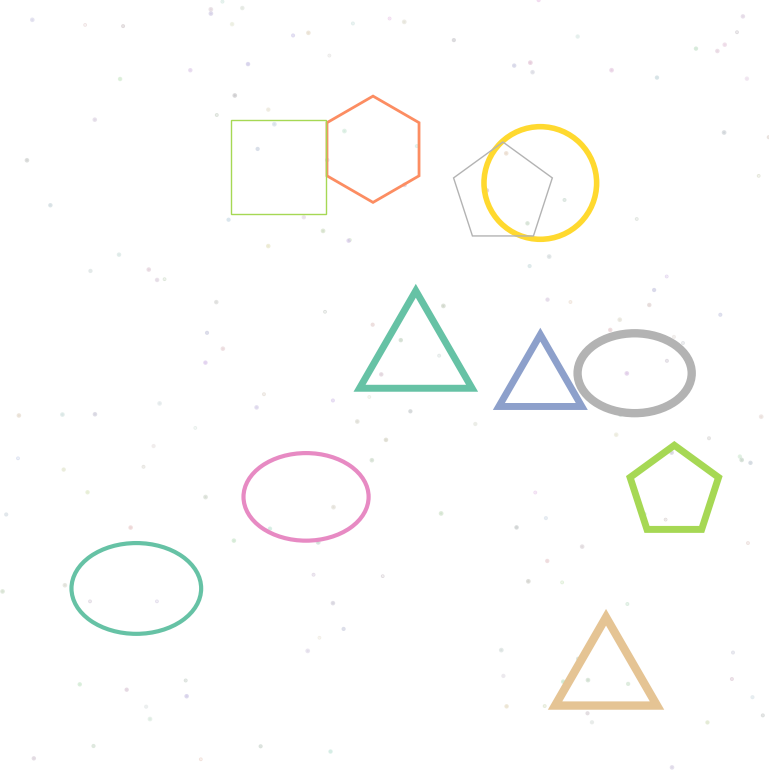[{"shape": "triangle", "thickness": 2.5, "radius": 0.42, "center": [0.54, 0.538]}, {"shape": "oval", "thickness": 1.5, "radius": 0.42, "center": [0.177, 0.236]}, {"shape": "hexagon", "thickness": 1, "radius": 0.35, "center": [0.484, 0.806]}, {"shape": "triangle", "thickness": 2.5, "radius": 0.31, "center": [0.702, 0.503]}, {"shape": "oval", "thickness": 1.5, "radius": 0.41, "center": [0.397, 0.355]}, {"shape": "pentagon", "thickness": 2.5, "radius": 0.3, "center": [0.876, 0.361]}, {"shape": "square", "thickness": 0.5, "radius": 0.31, "center": [0.362, 0.783]}, {"shape": "circle", "thickness": 2, "radius": 0.37, "center": [0.702, 0.762]}, {"shape": "triangle", "thickness": 3, "radius": 0.38, "center": [0.787, 0.122]}, {"shape": "oval", "thickness": 3, "radius": 0.37, "center": [0.824, 0.515]}, {"shape": "pentagon", "thickness": 0.5, "radius": 0.34, "center": [0.653, 0.748]}]